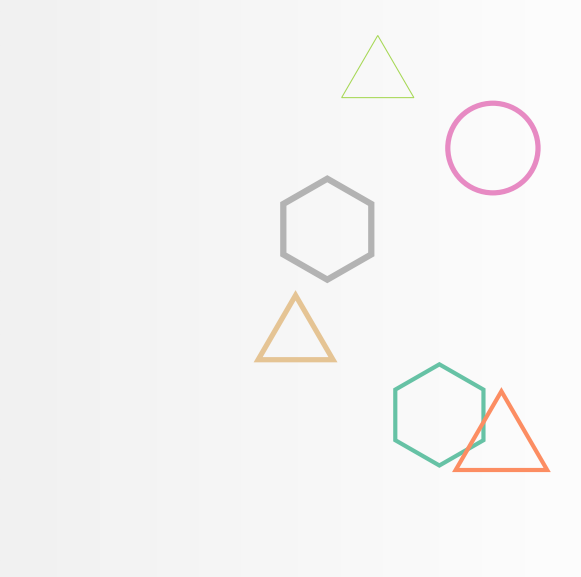[{"shape": "hexagon", "thickness": 2, "radius": 0.44, "center": [0.756, 0.281]}, {"shape": "triangle", "thickness": 2, "radius": 0.45, "center": [0.863, 0.231]}, {"shape": "circle", "thickness": 2.5, "radius": 0.39, "center": [0.848, 0.743]}, {"shape": "triangle", "thickness": 0.5, "radius": 0.36, "center": [0.65, 0.866]}, {"shape": "triangle", "thickness": 2.5, "radius": 0.37, "center": [0.508, 0.413]}, {"shape": "hexagon", "thickness": 3, "radius": 0.44, "center": [0.563, 0.602]}]